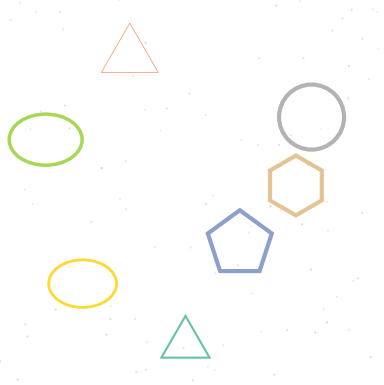[{"shape": "triangle", "thickness": 1.5, "radius": 0.36, "center": [0.482, 0.107]}, {"shape": "triangle", "thickness": 0.5, "radius": 0.43, "center": [0.337, 0.854]}, {"shape": "pentagon", "thickness": 3, "radius": 0.44, "center": [0.623, 0.367]}, {"shape": "oval", "thickness": 2.5, "radius": 0.47, "center": [0.119, 0.637]}, {"shape": "oval", "thickness": 2, "radius": 0.44, "center": [0.215, 0.263]}, {"shape": "hexagon", "thickness": 3, "radius": 0.39, "center": [0.769, 0.518]}, {"shape": "circle", "thickness": 3, "radius": 0.42, "center": [0.809, 0.696]}]